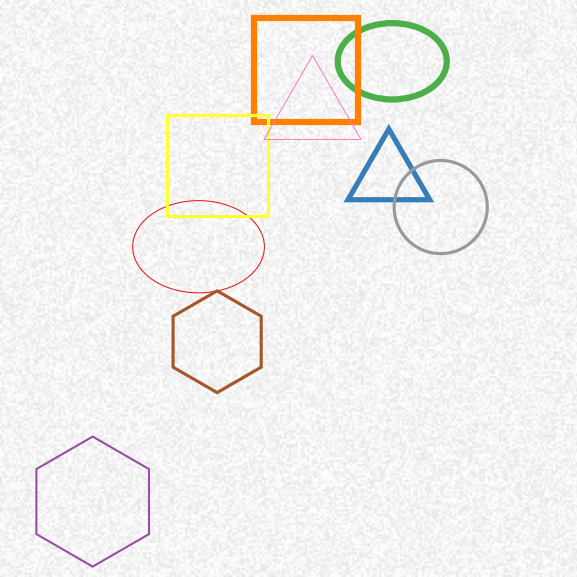[{"shape": "oval", "thickness": 0.5, "radius": 0.57, "center": [0.344, 0.572]}, {"shape": "triangle", "thickness": 2.5, "radius": 0.41, "center": [0.673, 0.694]}, {"shape": "oval", "thickness": 3, "radius": 0.47, "center": [0.679, 0.893]}, {"shape": "hexagon", "thickness": 1, "radius": 0.56, "center": [0.16, 0.131]}, {"shape": "square", "thickness": 3, "radius": 0.45, "center": [0.53, 0.878]}, {"shape": "square", "thickness": 1.5, "radius": 0.44, "center": [0.376, 0.713]}, {"shape": "hexagon", "thickness": 1.5, "radius": 0.44, "center": [0.376, 0.407]}, {"shape": "triangle", "thickness": 0.5, "radius": 0.48, "center": [0.541, 0.806]}, {"shape": "circle", "thickness": 1.5, "radius": 0.4, "center": [0.763, 0.641]}]